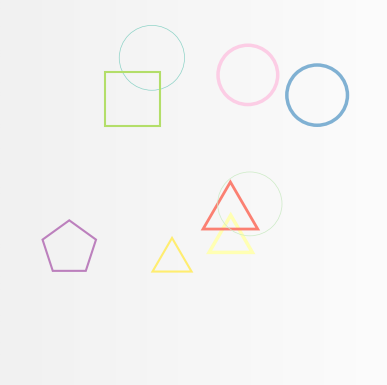[{"shape": "circle", "thickness": 0.5, "radius": 0.42, "center": [0.392, 0.85]}, {"shape": "triangle", "thickness": 2.5, "radius": 0.32, "center": [0.595, 0.377]}, {"shape": "triangle", "thickness": 2, "radius": 0.41, "center": [0.595, 0.446]}, {"shape": "circle", "thickness": 2.5, "radius": 0.39, "center": [0.818, 0.753]}, {"shape": "square", "thickness": 1.5, "radius": 0.35, "center": [0.342, 0.743]}, {"shape": "circle", "thickness": 2.5, "radius": 0.39, "center": [0.64, 0.805]}, {"shape": "pentagon", "thickness": 1.5, "radius": 0.36, "center": [0.179, 0.355]}, {"shape": "circle", "thickness": 0.5, "radius": 0.41, "center": [0.645, 0.47]}, {"shape": "triangle", "thickness": 1.5, "radius": 0.29, "center": [0.444, 0.324]}]